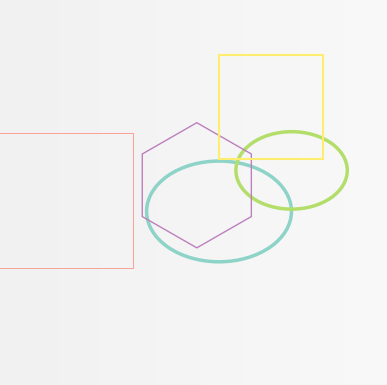[{"shape": "oval", "thickness": 2.5, "radius": 0.93, "center": [0.565, 0.451]}, {"shape": "square", "thickness": 0.5, "radius": 0.87, "center": [0.169, 0.479]}, {"shape": "oval", "thickness": 2.5, "radius": 0.72, "center": [0.753, 0.557]}, {"shape": "hexagon", "thickness": 1, "radius": 0.81, "center": [0.508, 0.519]}, {"shape": "square", "thickness": 1.5, "radius": 0.68, "center": [0.699, 0.723]}]